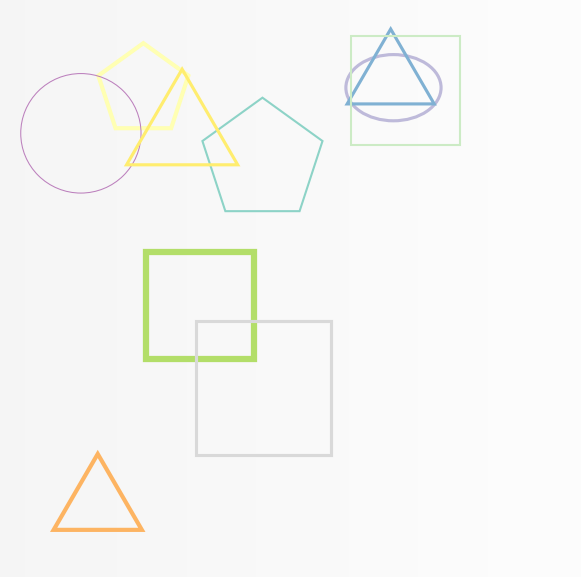[{"shape": "pentagon", "thickness": 1, "radius": 0.54, "center": [0.452, 0.721]}, {"shape": "pentagon", "thickness": 2, "radius": 0.41, "center": [0.247, 0.843]}, {"shape": "oval", "thickness": 1.5, "radius": 0.41, "center": [0.677, 0.847]}, {"shape": "triangle", "thickness": 1.5, "radius": 0.43, "center": [0.672, 0.862]}, {"shape": "triangle", "thickness": 2, "radius": 0.44, "center": [0.168, 0.125]}, {"shape": "square", "thickness": 3, "radius": 0.46, "center": [0.345, 0.47]}, {"shape": "square", "thickness": 1.5, "radius": 0.58, "center": [0.454, 0.328]}, {"shape": "circle", "thickness": 0.5, "radius": 0.52, "center": [0.139, 0.768]}, {"shape": "square", "thickness": 1, "radius": 0.47, "center": [0.698, 0.843]}, {"shape": "triangle", "thickness": 1.5, "radius": 0.55, "center": [0.313, 0.769]}]